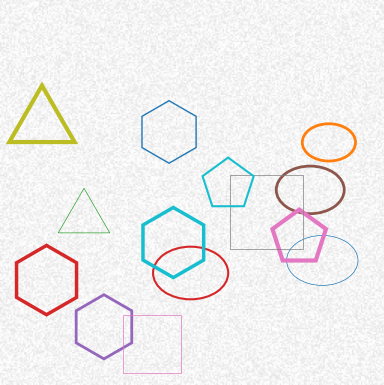[{"shape": "hexagon", "thickness": 1, "radius": 0.41, "center": [0.439, 0.657]}, {"shape": "oval", "thickness": 0.5, "radius": 0.46, "center": [0.837, 0.324]}, {"shape": "oval", "thickness": 2, "radius": 0.35, "center": [0.854, 0.63]}, {"shape": "triangle", "thickness": 0.5, "radius": 0.39, "center": [0.218, 0.434]}, {"shape": "oval", "thickness": 1.5, "radius": 0.49, "center": [0.495, 0.291]}, {"shape": "hexagon", "thickness": 2.5, "radius": 0.45, "center": [0.121, 0.273]}, {"shape": "hexagon", "thickness": 2, "radius": 0.42, "center": [0.27, 0.151]}, {"shape": "oval", "thickness": 2, "radius": 0.44, "center": [0.806, 0.507]}, {"shape": "pentagon", "thickness": 3, "radius": 0.37, "center": [0.777, 0.383]}, {"shape": "square", "thickness": 0.5, "radius": 0.38, "center": [0.394, 0.107]}, {"shape": "square", "thickness": 0.5, "radius": 0.48, "center": [0.692, 0.449]}, {"shape": "triangle", "thickness": 3, "radius": 0.49, "center": [0.109, 0.68]}, {"shape": "pentagon", "thickness": 1.5, "radius": 0.35, "center": [0.593, 0.521]}, {"shape": "hexagon", "thickness": 2.5, "radius": 0.46, "center": [0.45, 0.37]}]